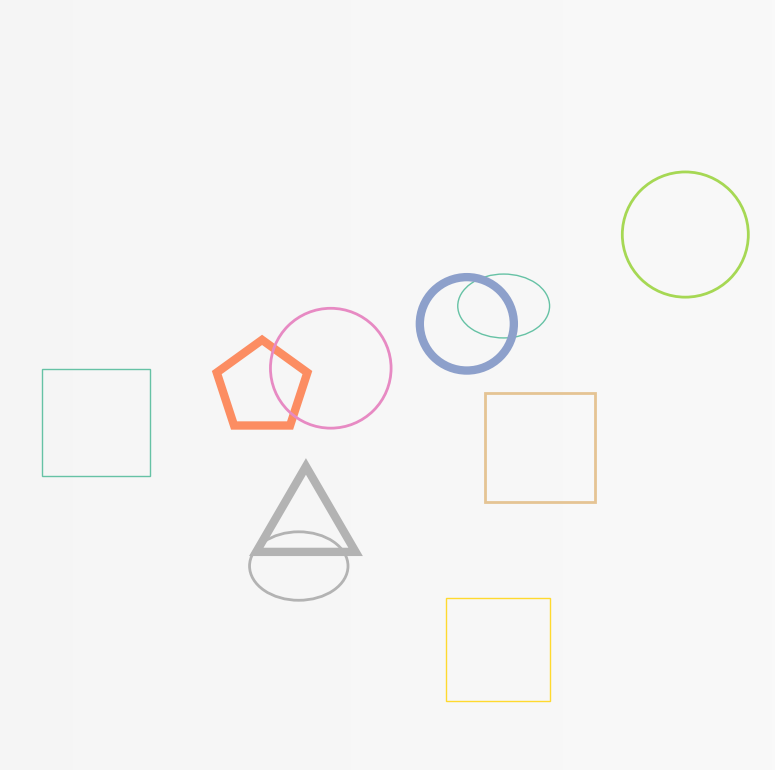[{"shape": "square", "thickness": 0.5, "radius": 0.35, "center": [0.124, 0.451]}, {"shape": "oval", "thickness": 0.5, "radius": 0.3, "center": [0.65, 0.603]}, {"shape": "pentagon", "thickness": 3, "radius": 0.31, "center": [0.338, 0.497]}, {"shape": "circle", "thickness": 3, "radius": 0.3, "center": [0.602, 0.579]}, {"shape": "circle", "thickness": 1, "radius": 0.39, "center": [0.427, 0.522]}, {"shape": "circle", "thickness": 1, "radius": 0.41, "center": [0.884, 0.695]}, {"shape": "square", "thickness": 0.5, "radius": 0.34, "center": [0.643, 0.157]}, {"shape": "square", "thickness": 1, "radius": 0.35, "center": [0.696, 0.418]}, {"shape": "triangle", "thickness": 3, "radius": 0.37, "center": [0.395, 0.32]}, {"shape": "oval", "thickness": 1, "radius": 0.32, "center": [0.386, 0.265]}]